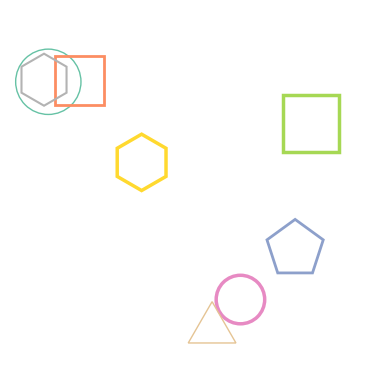[{"shape": "circle", "thickness": 1, "radius": 0.42, "center": [0.125, 0.788]}, {"shape": "square", "thickness": 2, "radius": 0.32, "center": [0.207, 0.791]}, {"shape": "pentagon", "thickness": 2, "radius": 0.38, "center": [0.767, 0.353]}, {"shape": "circle", "thickness": 2.5, "radius": 0.32, "center": [0.625, 0.222]}, {"shape": "square", "thickness": 2.5, "radius": 0.36, "center": [0.807, 0.679]}, {"shape": "hexagon", "thickness": 2.5, "radius": 0.37, "center": [0.368, 0.578]}, {"shape": "triangle", "thickness": 1, "radius": 0.36, "center": [0.551, 0.145]}, {"shape": "hexagon", "thickness": 1.5, "radius": 0.34, "center": [0.114, 0.793]}]